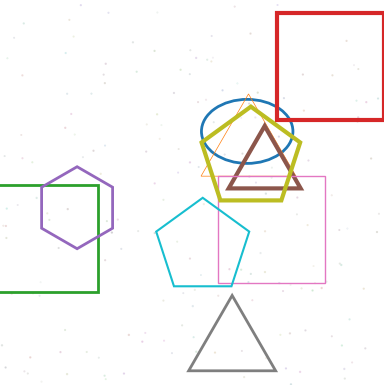[{"shape": "oval", "thickness": 2, "radius": 0.59, "center": [0.642, 0.659]}, {"shape": "triangle", "thickness": 0.5, "radius": 0.71, "center": [0.645, 0.614]}, {"shape": "square", "thickness": 2, "radius": 0.69, "center": [0.115, 0.381]}, {"shape": "square", "thickness": 3, "radius": 0.7, "center": [0.858, 0.827]}, {"shape": "hexagon", "thickness": 2, "radius": 0.53, "center": [0.2, 0.46]}, {"shape": "triangle", "thickness": 3, "radius": 0.54, "center": [0.687, 0.565]}, {"shape": "square", "thickness": 1, "radius": 0.7, "center": [0.705, 0.405]}, {"shape": "triangle", "thickness": 2, "radius": 0.65, "center": [0.603, 0.102]}, {"shape": "pentagon", "thickness": 3, "radius": 0.67, "center": [0.652, 0.588]}, {"shape": "pentagon", "thickness": 1.5, "radius": 0.64, "center": [0.527, 0.359]}]